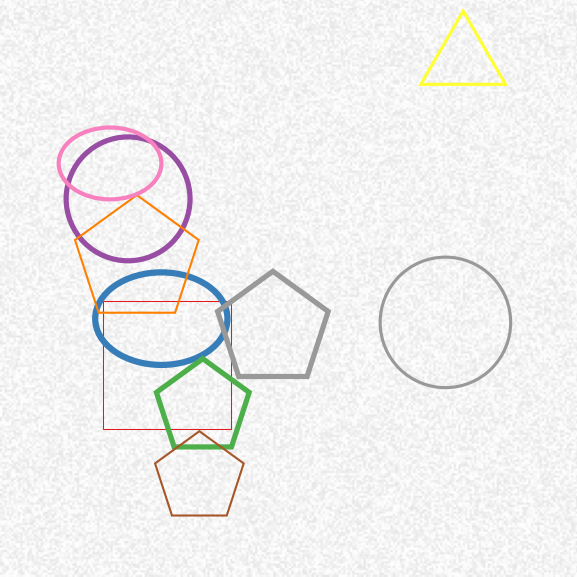[{"shape": "square", "thickness": 0.5, "radius": 0.56, "center": [0.289, 0.367]}, {"shape": "oval", "thickness": 3, "radius": 0.57, "center": [0.279, 0.447]}, {"shape": "pentagon", "thickness": 2.5, "radius": 0.42, "center": [0.351, 0.294]}, {"shape": "circle", "thickness": 2.5, "radius": 0.54, "center": [0.222, 0.655]}, {"shape": "pentagon", "thickness": 1, "radius": 0.56, "center": [0.237, 0.549]}, {"shape": "triangle", "thickness": 1.5, "radius": 0.42, "center": [0.802, 0.895]}, {"shape": "pentagon", "thickness": 1, "radius": 0.4, "center": [0.345, 0.172]}, {"shape": "oval", "thickness": 2, "radius": 0.44, "center": [0.191, 0.716]}, {"shape": "circle", "thickness": 1.5, "radius": 0.56, "center": [0.771, 0.441]}, {"shape": "pentagon", "thickness": 2.5, "radius": 0.5, "center": [0.473, 0.429]}]